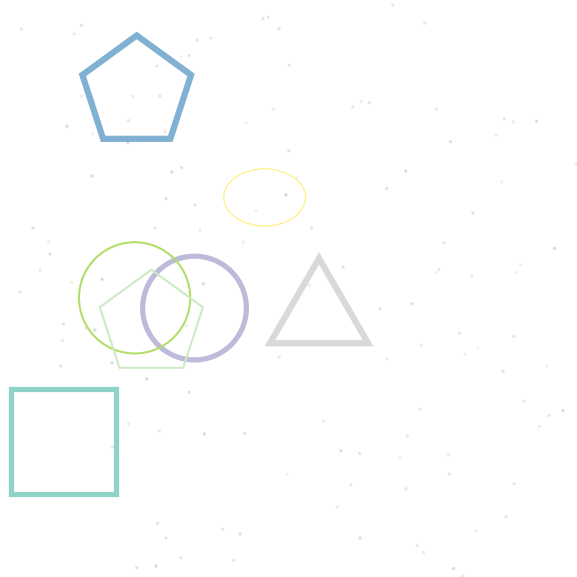[{"shape": "square", "thickness": 2.5, "radius": 0.46, "center": [0.111, 0.234]}, {"shape": "circle", "thickness": 2.5, "radius": 0.45, "center": [0.337, 0.466]}, {"shape": "pentagon", "thickness": 3, "radius": 0.49, "center": [0.237, 0.839]}, {"shape": "circle", "thickness": 1, "radius": 0.48, "center": [0.233, 0.483]}, {"shape": "triangle", "thickness": 3, "radius": 0.49, "center": [0.552, 0.454]}, {"shape": "pentagon", "thickness": 1, "radius": 0.47, "center": [0.262, 0.438]}, {"shape": "oval", "thickness": 0.5, "radius": 0.35, "center": [0.458, 0.657]}]